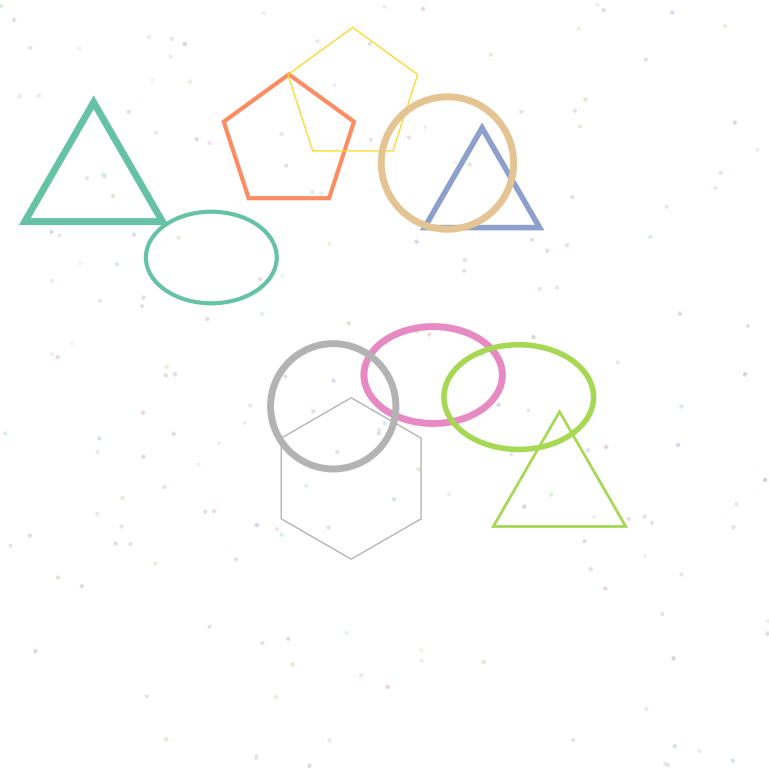[{"shape": "triangle", "thickness": 2.5, "radius": 0.52, "center": [0.122, 0.764]}, {"shape": "oval", "thickness": 1.5, "radius": 0.42, "center": [0.274, 0.666]}, {"shape": "pentagon", "thickness": 1.5, "radius": 0.44, "center": [0.375, 0.815]}, {"shape": "triangle", "thickness": 2, "radius": 0.43, "center": [0.626, 0.748]}, {"shape": "oval", "thickness": 2.5, "radius": 0.45, "center": [0.563, 0.513]}, {"shape": "triangle", "thickness": 1, "radius": 0.5, "center": [0.727, 0.366]}, {"shape": "oval", "thickness": 2, "radius": 0.49, "center": [0.674, 0.484]}, {"shape": "pentagon", "thickness": 0.5, "radius": 0.44, "center": [0.458, 0.876]}, {"shape": "circle", "thickness": 2.5, "radius": 0.43, "center": [0.581, 0.788]}, {"shape": "circle", "thickness": 2.5, "radius": 0.41, "center": [0.433, 0.472]}, {"shape": "hexagon", "thickness": 0.5, "radius": 0.52, "center": [0.456, 0.379]}]